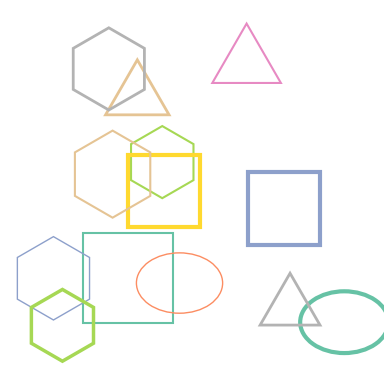[{"shape": "square", "thickness": 1.5, "radius": 0.58, "center": [0.332, 0.278]}, {"shape": "oval", "thickness": 3, "radius": 0.57, "center": [0.894, 0.163]}, {"shape": "oval", "thickness": 1, "radius": 0.56, "center": [0.466, 0.265]}, {"shape": "hexagon", "thickness": 1, "radius": 0.54, "center": [0.139, 0.277]}, {"shape": "square", "thickness": 3, "radius": 0.47, "center": [0.738, 0.458]}, {"shape": "triangle", "thickness": 1.5, "radius": 0.51, "center": [0.641, 0.836]}, {"shape": "hexagon", "thickness": 2.5, "radius": 0.47, "center": [0.162, 0.155]}, {"shape": "hexagon", "thickness": 1.5, "radius": 0.47, "center": [0.421, 0.579]}, {"shape": "square", "thickness": 3, "radius": 0.47, "center": [0.425, 0.503]}, {"shape": "hexagon", "thickness": 1.5, "radius": 0.57, "center": [0.292, 0.548]}, {"shape": "triangle", "thickness": 2, "radius": 0.48, "center": [0.357, 0.749]}, {"shape": "hexagon", "thickness": 2, "radius": 0.53, "center": [0.283, 0.821]}, {"shape": "triangle", "thickness": 2, "radius": 0.45, "center": [0.753, 0.201]}]